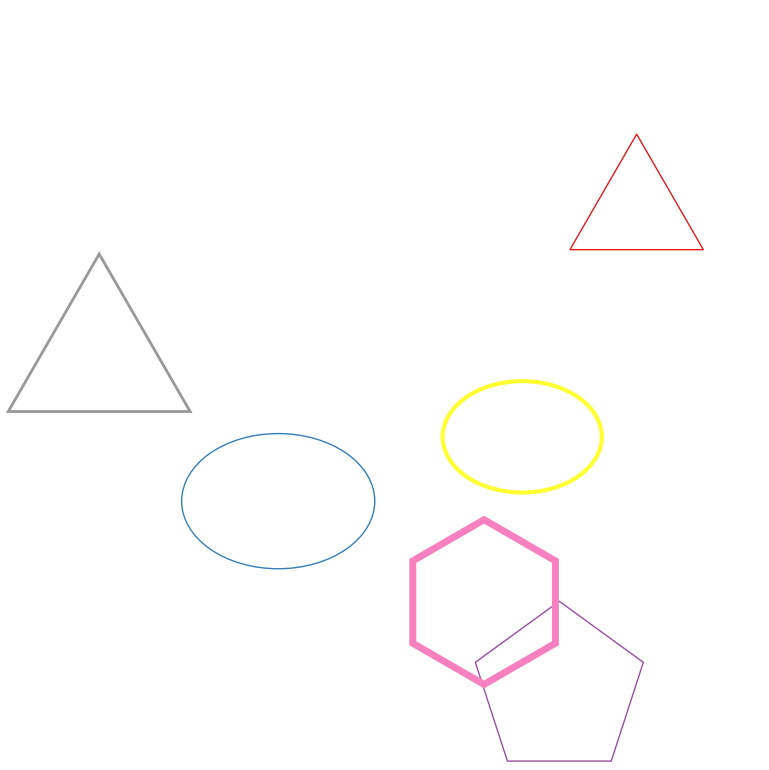[{"shape": "triangle", "thickness": 0.5, "radius": 0.5, "center": [0.827, 0.726]}, {"shape": "oval", "thickness": 0.5, "radius": 0.63, "center": [0.361, 0.349]}, {"shape": "pentagon", "thickness": 0.5, "radius": 0.57, "center": [0.726, 0.104]}, {"shape": "oval", "thickness": 1.5, "radius": 0.52, "center": [0.678, 0.433]}, {"shape": "hexagon", "thickness": 2.5, "radius": 0.53, "center": [0.629, 0.218]}, {"shape": "triangle", "thickness": 1, "radius": 0.68, "center": [0.129, 0.534]}]